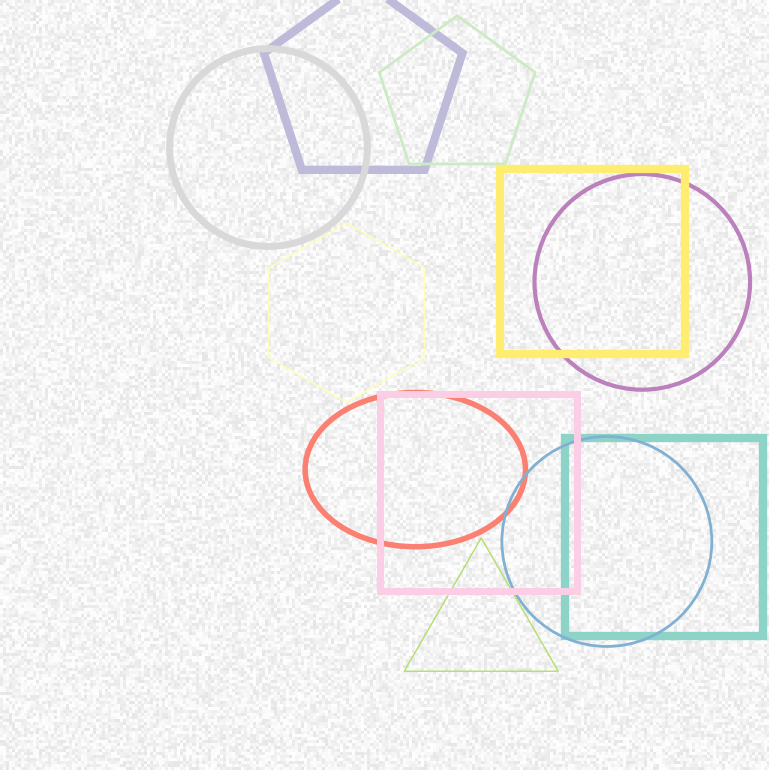[{"shape": "square", "thickness": 3, "radius": 0.64, "center": [0.863, 0.303]}, {"shape": "hexagon", "thickness": 0.5, "radius": 0.58, "center": [0.45, 0.594]}, {"shape": "pentagon", "thickness": 3, "radius": 0.68, "center": [0.472, 0.889]}, {"shape": "oval", "thickness": 2, "radius": 0.72, "center": [0.539, 0.39]}, {"shape": "circle", "thickness": 1, "radius": 0.68, "center": [0.788, 0.297]}, {"shape": "triangle", "thickness": 0.5, "radius": 0.58, "center": [0.625, 0.186]}, {"shape": "square", "thickness": 2.5, "radius": 0.64, "center": [0.621, 0.36]}, {"shape": "circle", "thickness": 2.5, "radius": 0.64, "center": [0.349, 0.808]}, {"shape": "circle", "thickness": 1.5, "radius": 0.7, "center": [0.834, 0.634]}, {"shape": "pentagon", "thickness": 1, "radius": 0.53, "center": [0.594, 0.873]}, {"shape": "square", "thickness": 3, "radius": 0.6, "center": [0.769, 0.661]}]